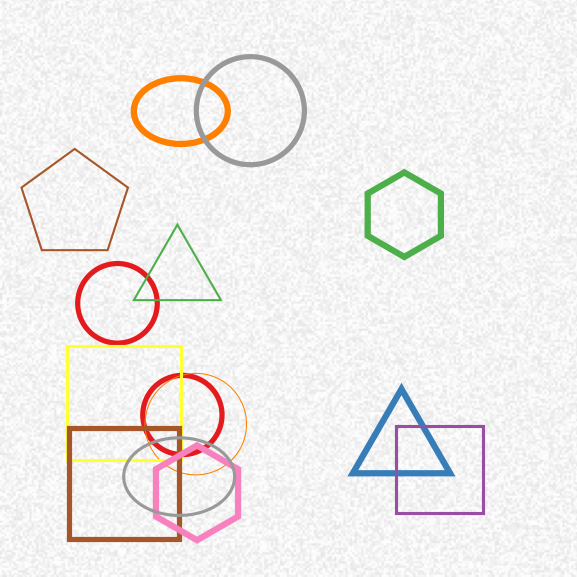[{"shape": "circle", "thickness": 2.5, "radius": 0.34, "center": [0.316, 0.281]}, {"shape": "circle", "thickness": 2.5, "radius": 0.34, "center": [0.203, 0.474]}, {"shape": "triangle", "thickness": 3, "radius": 0.49, "center": [0.695, 0.228]}, {"shape": "hexagon", "thickness": 3, "radius": 0.37, "center": [0.7, 0.627]}, {"shape": "triangle", "thickness": 1, "radius": 0.44, "center": [0.307, 0.523]}, {"shape": "square", "thickness": 1.5, "radius": 0.38, "center": [0.761, 0.185]}, {"shape": "oval", "thickness": 3, "radius": 0.41, "center": [0.313, 0.807]}, {"shape": "circle", "thickness": 0.5, "radius": 0.44, "center": [0.339, 0.265]}, {"shape": "square", "thickness": 1.5, "radius": 0.49, "center": [0.215, 0.301]}, {"shape": "pentagon", "thickness": 1, "radius": 0.48, "center": [0.129, 0.644]}, {"shape": "square", "thickness": 2.5, "radius": 0.48, "center": [0.214, 0.162]}, {"shape": "hexagon", "thickness": 3, "radius": 0.41, "center": [0.341, 0.146]}, {"shape": "circle", "thickness": 2.5, "radius": 0.47, "center": [0.433, 0.807]}, {"shape": "oval", "thickness": 1.5, "radius": 0.48, "center": [0.31, 0.174]}]